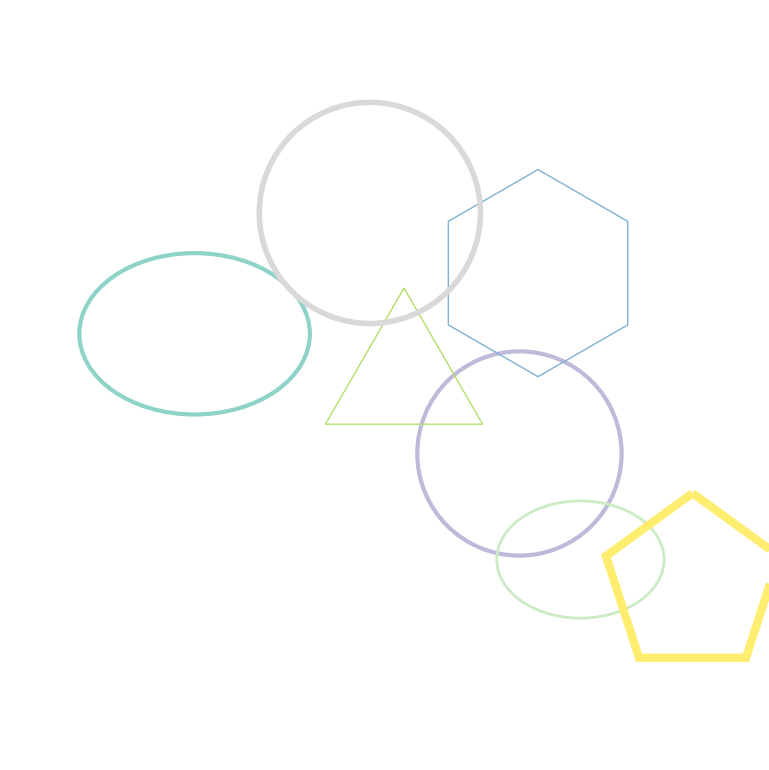[{"shape": "oval", "thickness": 1.5, "radius": 0.75, "center": [0.253, 0.566]}, {"shape": "circle", "thickness": 1.5, "radius": 0.66, "center": [0.675, 0.411]}, {"shape": "hexagon", "thickness": 0.5, "radius": 0.67, "center": [0.699, 0.645]}, {"shape": "triangle", "thickness": 0.5, "radius": 0.59, "center": [0.525, 0.508]}, {"shape": "circle", "thickness": 2, "radius": 0.72, "center": [0.48, 0.723]}, {"shape": "oval", "thickness": 1, "radius": 0.54, "center": [0.754, 0.273]}, {"shape": "pentagon", "thickness": 3, "radius": 0.59, "center": [0.899, 0.241]}]